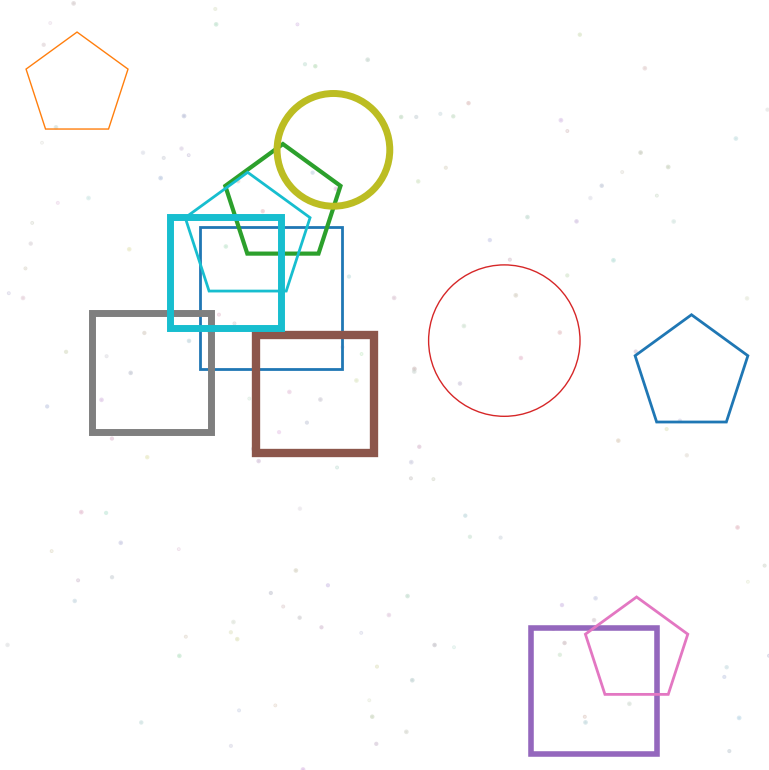[{"shape": "square", "thickness": 1, "radius": 0.46, "center": [0.352, 0.613]}, {"shape": "pentagon", "thickness": 1, "radius": 0.39, "center": [0.898, 0.514]}, {"shape": "pentagon", "thickness": 0.5, "radius": 0.35, "center": [0.1, 0.889]}, {"shape": "pentagon", "thickness": 1.5, "radius": 0.39, "center": [0.367, 0.734]}, {"shape": "circle", "thickness": 0.5, "radius": 0.49, "center": [0.655, 0.558]}, {"shape": "square", "thickness": 2, "radius": 0.41, "center": [0.771, 0.103]}, {"shape": "square", "thickness": 3, "radius": 0.38, "center": [0.409, 0.488]}, {"shape": "pentagon", "thickness": 1, "radius": 0.35, "center": [0.827, 0.155]}, {"shape": "square", "thickness": 2.5, "radius": 0.39, "center": [0.197, 0.516]}, {"shape": "circle", "thickness": 2.5, "radius": 0.37, "center": [0.433, 0.805]}, {"shape": "pentagon", "thickness": 1, "radius": 0.43, "center": [0.322, 0.691]}, {"shape": "square", "thickness": 2.5, "radius": 0.36, "center": [0.293, 0.646]}]